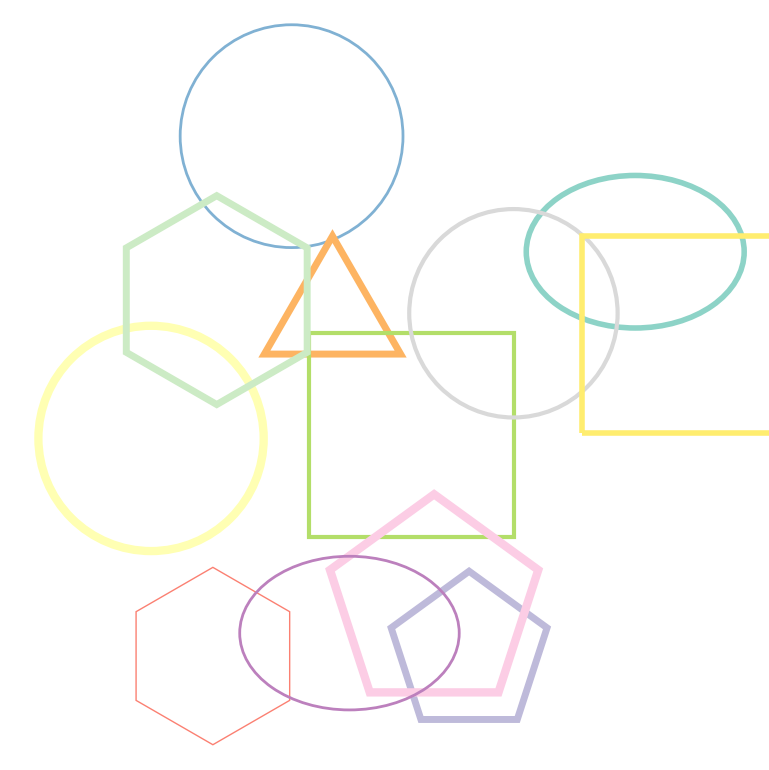[{"shape": "oval", "thickness": 2, "radius": 0.71, "center": [0.825, 0.673]}, {"shape": "circle", "thickness": 3, "radius": 0.73, "center": [0.196, 0.431]}, {"shape": "pentagon", "thickness": 2.5, "radius": 0.53, "center": [0.609, 0.152]}, {"shape": "hexagon", "thickness": 0.5, "radius": 0.58, "center": [0.276, 0.148]}, {"shape": "circle", "thickness": 1, "radius": 0.72, "center": [0.379, 0.823]}, {"shape": "triangle", "thickness": 2.5, "radius": 0.51, "center": [0.432, 0.591]}, {"shape": "square", "thickness": 1.5, "radius": 0.66, "center": [0.535, 0.435]}, {"shape": "pentagon", "thickness": 3, "radius": 0.71, "center": [0.564, 0.216]}, {"shape": "circle", "thickness": 1.5, "radius": 0.68, "center": [0.667, 0.593]}, {"shape": "oval", "thickness": 1, "radius": 0.71, "center": [0.454, 0.178]}, {"shape": "hexagon", "thickness": 2.5, "radius": 0.68, "center": [0.281, 0.61]}, {"shape": "square", "thickness": 2, "radius": 0.64, "center": [0.884, 0.566]}]